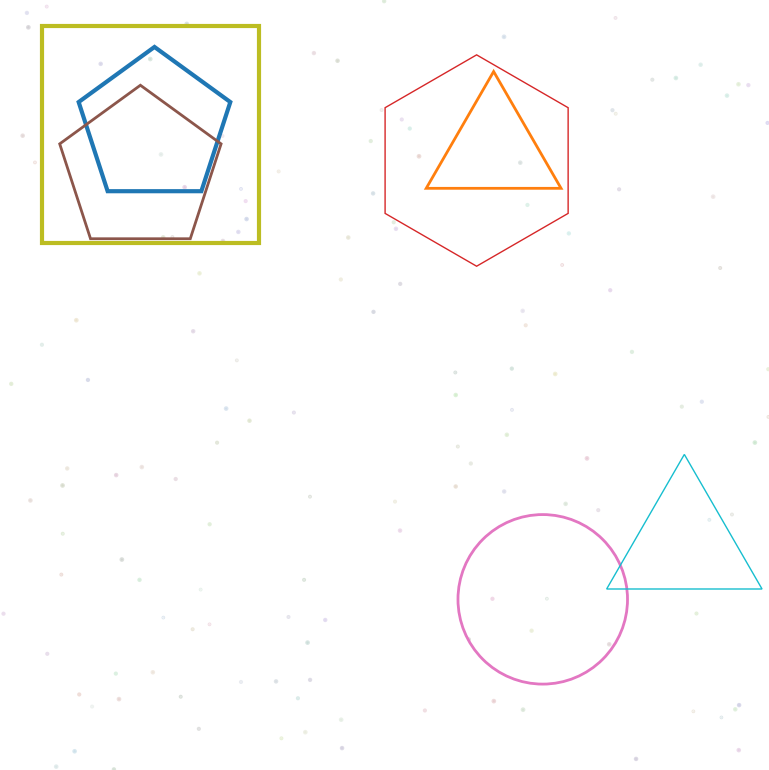[{"shape": "pentagon", "thickness": 1.5, "radius": 0.52, "center": [0.201, 0.835]}, {"shape": "triangle", "thickness": 1, "radius": 0.51, "center": [0.641, 0.806]}, {"shape": "hexagon", "thickness": 0.5, "radius": 0.69, "center": [0.619, 0.792]}, {"shape": "pentagon", "thickness": 1, "radius": 0.55, "center": [0.182, 0.779]}, {"shape": "circle", "thickness": 1, "radius": 0.55, "center": [0.705, 0.222]}, {"shape": "square", "thickness": 1.5, "radius": 0.7, "center": [0.196, 0.825]}, {"shape": "triangle", "thickness": 0.5, "radius": 0.58, "center": [0.889, 0.293]}]